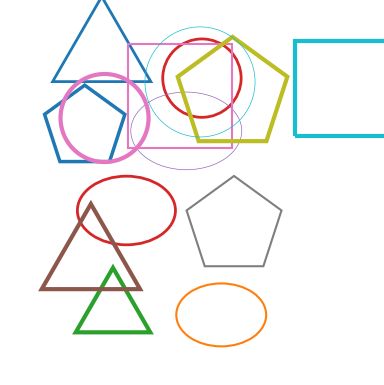[{"shape": "pentagon", "thickness": 2.5, "radius": 0.55, "center": [0.22, 0.669]}, {"shape": "triangle", "thickness": 2, "radius": 0.74, "center": [0.264, 0.862]}, {"shape": "oval", "thickness": 1.5, "radius": 0.58, "center": [0.575, 0.182]}, {"shape": "triangle", "thickness": 3, "radius": 0.56, "center": [0.293, 0.193]}, {"shape": "oval", "thickness": 2, "radius": 0.64, "center": [0.328, 0.453]}, {"shape": "circle", "thickness": 2, "radius": 0.51, "center": [0.524, 0.797]}, {"shape": "oval", "thickness": 0.5, "radius": 0.72, "center": [0.484, 0.66]}, {"shape": "triangle", "thickness": 3, "radius": 0.74, "center": [0.236, 0.323]}, {"shape": "circle", "thickness": 3, "radius": 0.57, "center": [0.272, 0.694]}, {"shape": "square", "thickness": 1.5, "radius": 0.67, "center": [0.468, 0.75]}, {"shape": "pentagon", "thickness": 1.5, "radius": 0.65, "center": [0.608, 0.413]}, {"shape": "pentagon", "thickness": 3, "radius": 0.75, "center": [0.604, 0.754]}, {"shape": "circle", "thickness": 0.5, "radius": 0.72, "center": [0.519, 0.787]}, {"shape": "square", "thickness": 3, "radius": 0.62, "center": [0.89, 0.77]}]